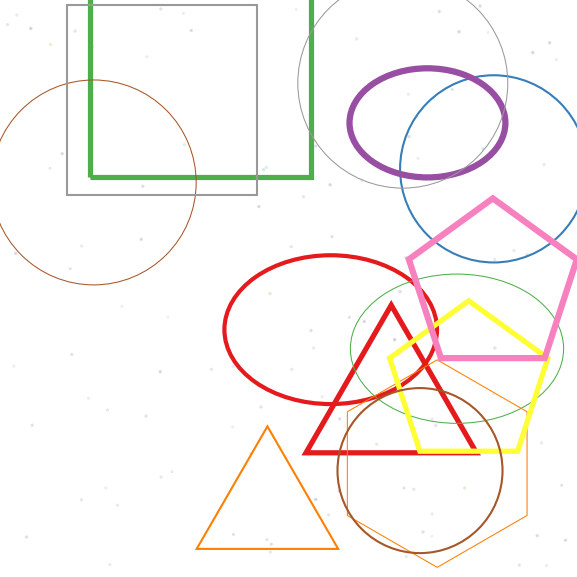[{"shape": "oval", "thickness": 2, "radius": 0.92, "center": [0.573, 0.428]}, {"shape": "triangle", "thickness": 2.5, "radius": 0.85, "center": [0.677, 0.3]}, {"shape": "circle", "thickness": 1, "radius": 0.81, "center": [0.855, 0.707]}, {"shape": "oval", "thickness": 0.5, "radius": 0.92, "center": [0.791, 0.395]}, {"shape": "square", "thickness": 2.5, "radius": 0.96, "center": [0.347, 0.884]}, {"shape": "oval", "thickness": 3, "radius": 0.67, "center": [0.74, 0.786]}, {"shape": "hexagon", "thickness": 0.5, "radius": 0.9, "center": [0.757, 0.196]}, {"shape": "triangle", "thickness": 1, "radius": 0.71, "center": [0.463, 0.119]}, {"shape": "pentagon", "thickness": 2.5, "radius": 0.72, "center": [0.812, 0.334]}, {"shape": "circle", "thickness": 1, "radius": 0.71, "center": [0.727, 0.184]}, {"shape": "circle", "thickness": 0.5, "radius": 0.89, "center": [0.162, 0.683]}, {"shape": "pentagon", "thickness": 3, "radius": 0.76, "center": [0.853, 0.503]}, {"shape": "circle", "thickness": 0.5, "radius": 0.91, "center": [0.697, 0.855]}, {"shape": "square", "thickness": 1, "radius": 0.82, "center": [0.28, 0.826]}]